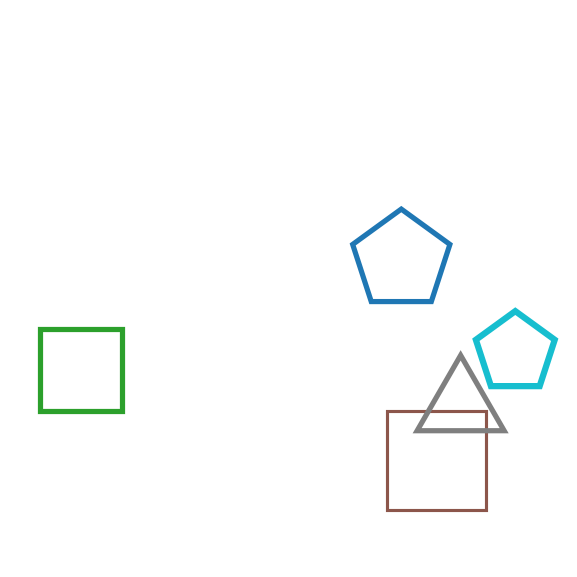[{"shape": "pentagon", "thickness": 2.5, "radius": 0.44, "center": [0.695, 0.549]}, {"shape": "square", "thickness": 2.5, "radius": 0.35, "center": [0.14, 0.359]}, {"shape": "square", "thickness": 1.5, "radius": 0.43, "center": [0.756, 0.201]}, {"shape": "triangle", "thickness": 2.5, "radius": 0.44, "center": [0.798, 0.297]}, {"shape": "pentagon", "thickness": 3, "radius": 0.36, "center": [0.892, 0.389]}]